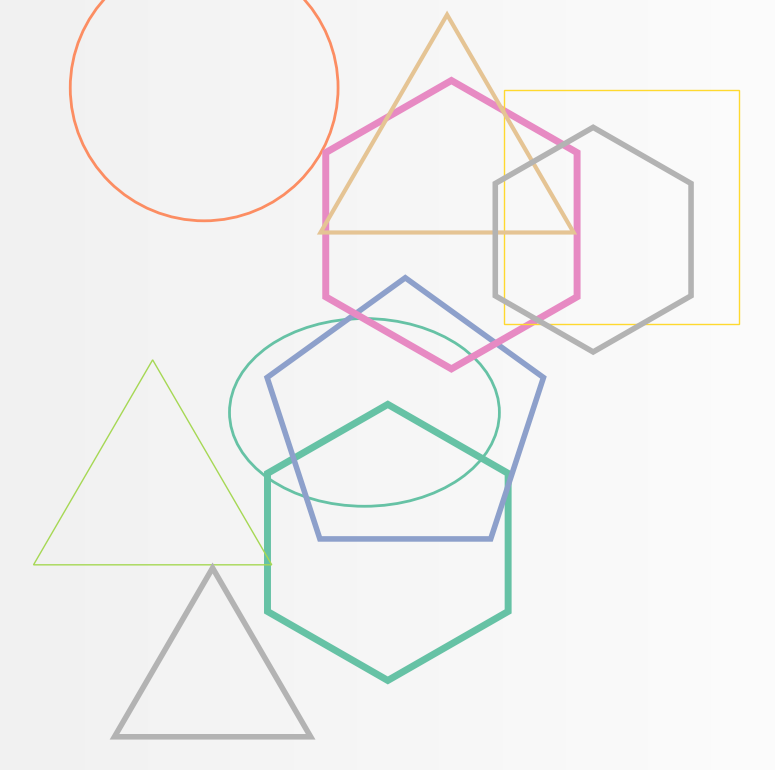[{"shape": "hexagon", "thickness": 2.5, "radius": 0.9, "center": [0.5, 0.296]}, {"shape": "oval", "thickness": 1, "radius": 0.87, "center": [0.47, 0.464]}, {"shape": "circle", "thickness": 1, "radius": 0.86, "center": [0.263, 0.886]}, {"shape": "pentagon", "thickness": 2, "radius": 0.94, "center": [0.523, 0.452]}, {"shape": "hexagon", "thickness": 2.5, "radius": 0.94, "center": [0.582, 0.708]}, {"shape": "triangle", "thickness": 0.5, "radius": 0.89, "center": [0.197, 0.355]}, {"shape": "square", "thickness": 0.5, "radius": 0.76, "center": [0.802, 0.732]}, {"shape": "triangle", "thickness": 1.5, "radius": 0.94, "center": [0.577, 0.792]}, {"shape": "hexagon", "thickness": 2, "radius": 0.73, "center": [0.765, 0.689]}, {"shape": "triangle", "thickness": 2, "radius": 0.73, "center": [0.274, 0.116]}]